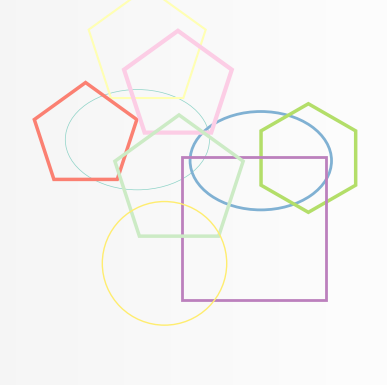[{"shape": "oval", "thickness": 0.5, "radius": 0.93, "center": [0.355, 0.637]}, {"shape": "pentagon", "thickness": 1.5, "radius": 0.79, "center": [0.38, 0.874]}, {"shape": "pentagon", "thickness": 2.5, "radius": 0.7, "center": [0.221, 0.647]}, {"shape": "oval", "thickness": 2, "radius": 0.91, "center": [0.673, 0.583]}, {"shape": "hexagon", "thickness": 2.5, "radius": 0.7, "center": [0.796, 0.59]}, {"shape": "pentagon", "thickness": 3, "radius": 0.73, "center": [0.459, 0.774]}, {"shape": "square", "thickness": 2, "radius": 0.93, "center": [0.655, 0.407]}, {"shape": "pentagon", "thickness": 2.5, "radius": 0.87, "center": [0.462, 0.527]}, {"shape": "circle", "thickness": 1, "radius": 0.8, "center": [0.425, 0.316]}]